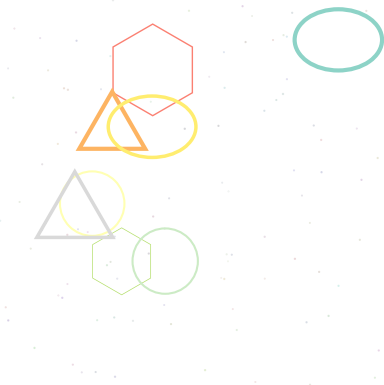[{"shape": "oval", "thickness": 3, "radius": 0.57, "center": [0.879, 0.896]}, {"shape": "circle", "thickness": 1.5, "radius": 0.42, "center": [0.239, 0.471]}, {"shape": "hexagon", "thickness": 1, "radius": 0.59, "center": [0.397, 0.818]}, {"shape": "triangle", "thickness": 3, "radius": 0.49, "center": [0.291, 0.663]}, {"shape": "hexagon", "thickness": 0.5, "radius": 0.44, "center": [0.316, 0.321]}, {"shape": "triangle", "thickness": 2.5, "radius": 0.57, "center": [0.194, 0.44]}, {"shape": "circle", "thickness": 1.5, "radius": 0.42, "center": [0.429, 0.322]}, {"shape": "oval", "thickness": 2.5, "radius": 0.57, "center": [0.395, 0.671]}]